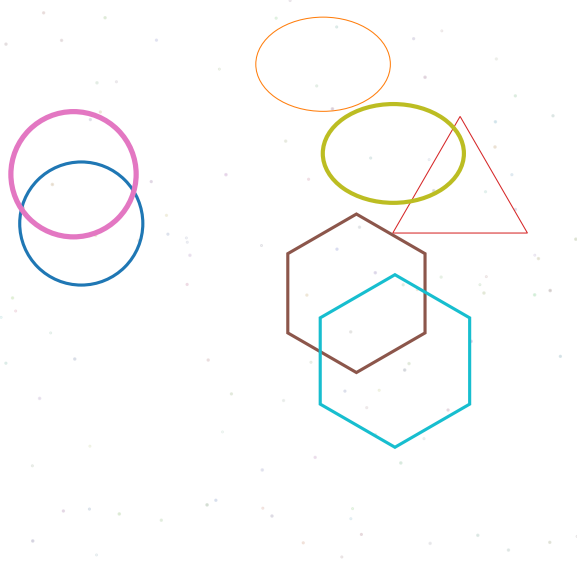[{"shape": "circle", "thickness": 1.5, "radius": 0.53, "center": [0.141, 0.612]}, {"shape": "oval", "thickness": 0.5, "radius": 0.58, "center": [0.559, 0.888]}, {"shape": "triangle", "thickness": 0.5, "radius": 0.67, "center": [0.797, 0.663]}, {"shape": "hexagon", "thickness": 1.5, "radius": 0.69, "center": [0.617, 0.491]}, {"shape": "circle", "thickness": 2.5, "radius": 0.54, "center": [0.127, 0.697]}, {"shape": "oval", "thickness": 2, "radius": 0.61, "center": [0.681, 0.733]}, {"shape": "hexagon", "thickness": 1.5, "radius": 0.75, "center": [0.684, 0.374]}]